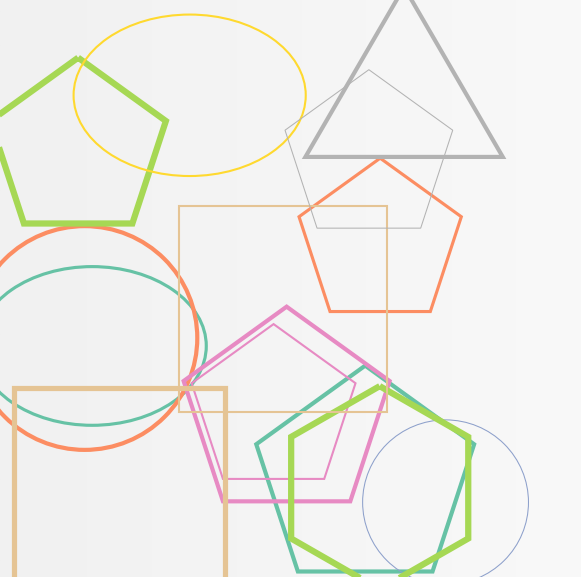[{"shape": "pentagon", "thickness": 2, "radius": 0.99, "center": [0.628, 0.169]}, {"shape": "oval", "thickness": 1.5, "radius": 0.98, "center": [0.159, 0.4]}, {"shape": "pentagon", "thickness": 1.5, "radius": 0.73, "center": [0.654, 0.578]}, {"shape": "circle", "thickness": 2, "radius": 0.97, "center": [0.146, 0.414]}, {"shape": "circle", "thickness": 0.5, "radius": 0.71, "center": [0.767, 0.129]}, {"shape": "pentagon", "thickness": 2, "radius": 0.93, "center": [0.493, 0.282]}, {"shape": "pentagon", "thickness": 1, "radius": 0.74, "center": [0.471, 0.29]}, {"shape": "hexagon", "thickness": 3, "radius": 0.88, "center": [0.653, 0.155]}, {"shape": "pentagon", "thickness": 3, "radius": 0.79, "center": [0.134, 0.741]}, {"shape": "oval", "thickness": 1, "radius": 1.0, "center": [0.326, 0.834]}, {"shape": "square", "thickness": 2.5, "radius": 0.91, "center": [0.206, 0.146]}, {"shape": "square", "thickness": 1, "radius": 0.89, "center": [0.486, 0.465]}, {"shape": "triangle", "thickness": 2, "radius": 0.98, "center": [0.695, 0.825]}, {"shape": "pentagon", "thickness": 0.5, "radius": 0.76, "center": [0.635, 0.727]}]